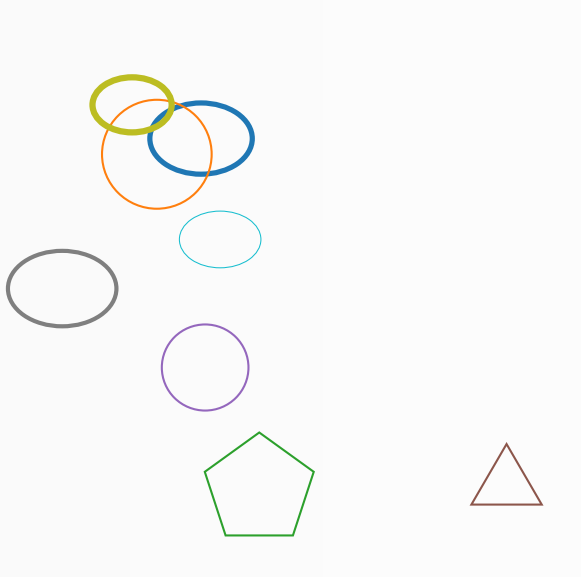[{"shape": "oval", "thickness": 2.5, "radius": 0.44, "center": [0.346, 0.759]}, {"shape": "circle", "thickness": 1, "radius": 0.47, "center": [0.27, 0.732]}, {"shape": "pentagon", "thickness": 1, "radius": 0.49, "center": [0.446, 0.152]}, {"shape": "circle", "thickness": 1, "radius": 0.37, "center": [0.353, 0.363]}, {"shape": "triangle", "thickness": 1, "radius": 0.35, "center": [0.872, 0.16]}, {"shape": "oval", "thickness": 2, "radius": 0.47, "center": [0.107, 0.499]}, {"shape": "oval", "thickness": 3, "radius": 0.34, "center": [0.227, 0.818]}, {"shape": "oval", "thickness": 0.5, "radius": 0.35, "center": [0.379, 0.584]}]